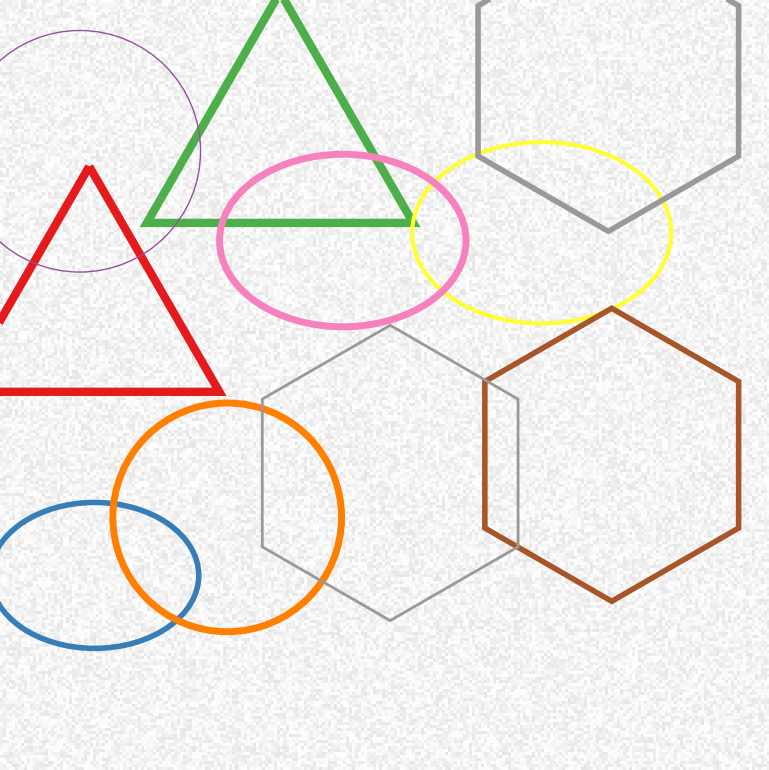[{"shape": "triangle", "thickness": 3, "radius": 0.98, "center": [0.116, 0.589]}, {"shape": "oval", "thickness": 2, "radius": 0.68, "center": [0.123, 0.253]}, {"shape": "triangle", "thickness": 3, "radius": 1.0, "center": [0.364, 0.81]}, {"shape": "circle", "thickness": 0.5, "radius": 0.78, "center": [0.104, 0.804]}, {"shape": "circle", "thickness": 2.5, "radius": 0.74, "center": [0.295, 0.328]}, {"shape": "oval", "thickness": 1.5, "radius": 0.84, "center": [0.704, 0.698]}, {"shape": "hexagon", "thickness": 2, "radius": 0.95, "center": [0.794, 0.409]}, {"shape": "oval", "thickness": 2.5, "radius": 0.8, "center": [0.445, 0.688]}, {"shape": "hexagon", "thickness": 1, "radius": 0.96, "center": [0.507, 0.386]}, {"shape": "hexagon", "thickness": 2, "radius": 0.98, "center": [0.79, 0.895]}]